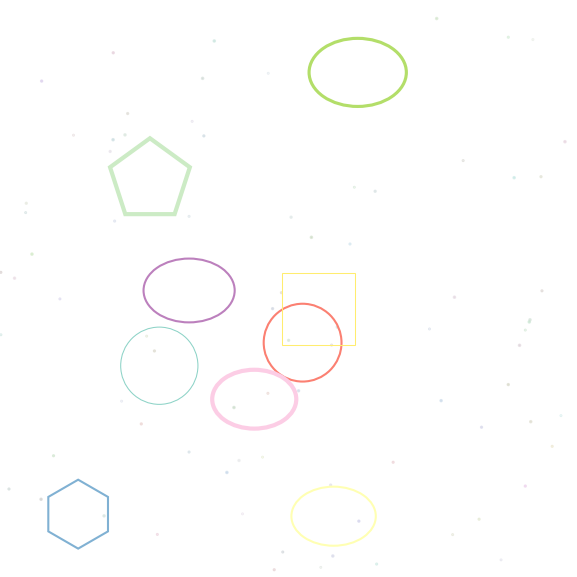[{"shape": "circle", "thickness": 0.5, "radius": 0.33, "center": [0.276, 0.366]}, {"shape": "oval", "thickness": 1, "radius": 0.37, "center": [0.578, 0.105]}, {"shape": "circle", "thickness": 1, "radius": 0.34, "center": [0.524, 0.406]}, {"shape": "hexagon", "thickness": 1, "radius": 0.3, "center": [0.135, 0.109]}, {"shape": "oval", "thickness": 1.5, "radius": 0.42, "center": [0.619, 0.874]}, {"shape": "oval", "thickness": 2, "radius": 0.36, "center": [0.44, 0.308]}, {"shape": "oval", "thickness": 1, "radius": 0.39, "center": [0.327, 0.496]}, {"shape": "pentagon", "thickness": 2, "radius": 0.36, "center": [0.26, 0.687]}, {"shape": "square", "thickness": 0.5, "radius": 0.31, "center": [0.552, 0.464]}]